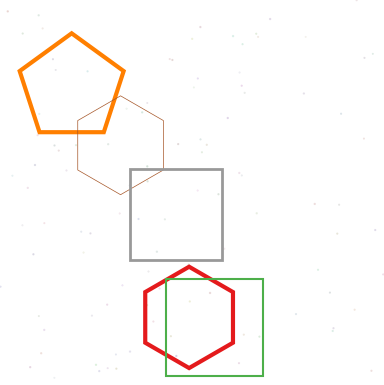[{"shape": "hexagon", "thickness": 3, "radius": 0.66, "center": [0.491, 0.176]}, {"shape": "square", "thickness": 1.5, "radius": 0.63, "center": [0.557, 0.149]}, {"shape": "pentagon", "thickness": 3, "radius": 0.71, "center": [0.186, 0.771]}, {"shape": "hexagon", "thickness": 0.5, "radius": 0.64, "center": [0.313, 0.623]}, {"shape": "square", "thickness": 2, "radius": 0.6, "center": [0.458, 0.442]}]